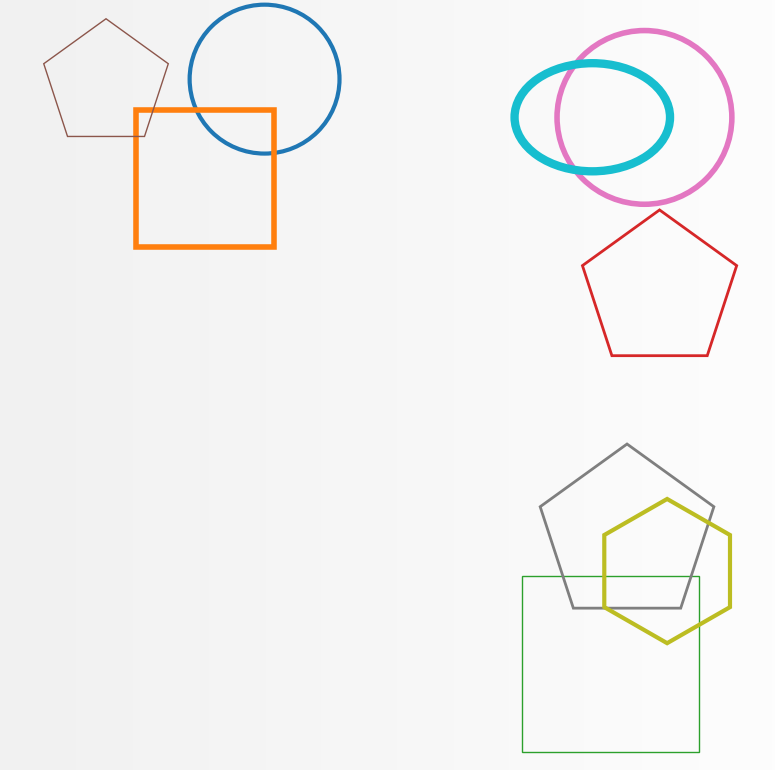[{"shape": "circle", "thickness": 1.5, "radius": 0.48, "center": [0.341, 0.897]}, {"shape": "square", "thickness": 2, "radius": 0.45, "center": [0.265, 0.769]}, {"shape": "square", "thickness": 0.5, "radius": 0.57, "center": [0.788, 0.138]}, {"shape": "pentagon", "thickness": 1, "radius": 0.52, "center": [0.851, 0.623]}, {"shape": "pentagon", "thickness": 0.5, "radius": 0.42, "center": [0.137, 0.891]}, {"shape": "circle", "thickness": 2, "radius": 0.56, "center": [0.832, 0.848]}, {"shape": "pentagon", "thickness": 1, "radius": 0.59, "center": [0.809, 0.306]}, {"shape": "hexagon", "thickness": 1.5, "radius": 0.47, "center": [0.861, 0.258]}, {"shape": "oval", "thickness": 3, "radius": 0.5, "center": [0.764, 0.848]}]